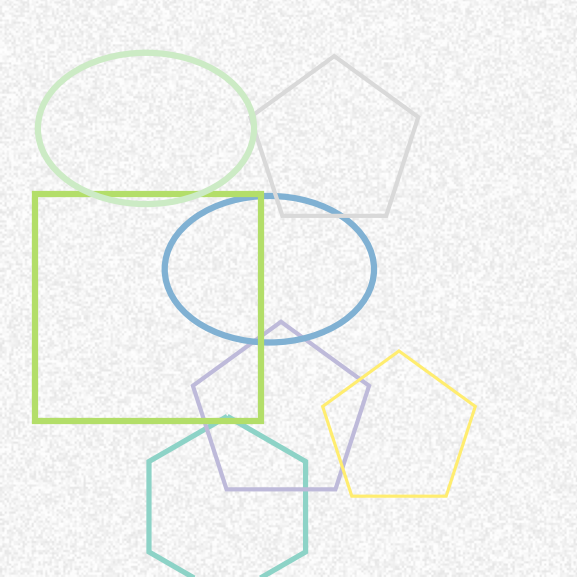[{"shape": "hexagon", "thickness": 2.5, "radius": 0.78, "center": [0.394, 0.122]}, {"shape": "pentagon", "thickness": 2, "radius": 0.8, "center": [0.487, 0.282]}, {"shape": "oval", "thickness": 3, "radius": 0.91, "center": [0.466, 0.533]}, {"shape": "square", "thickness": 3, "radius": 0.98, "center": [0.256, 0.467]}, {"shape": "pentagon", "thickness": 2, "radius": 0.76, "center": [0.579, 0.749]}, {"shape": "oval", "thickness": 3, "radius": 0.94, "center": [0.253, 0.777]}, {"shape": "pentagon", "thickness": 1.5, "radius": 0.69, "center": [0.691, 0.252]}]